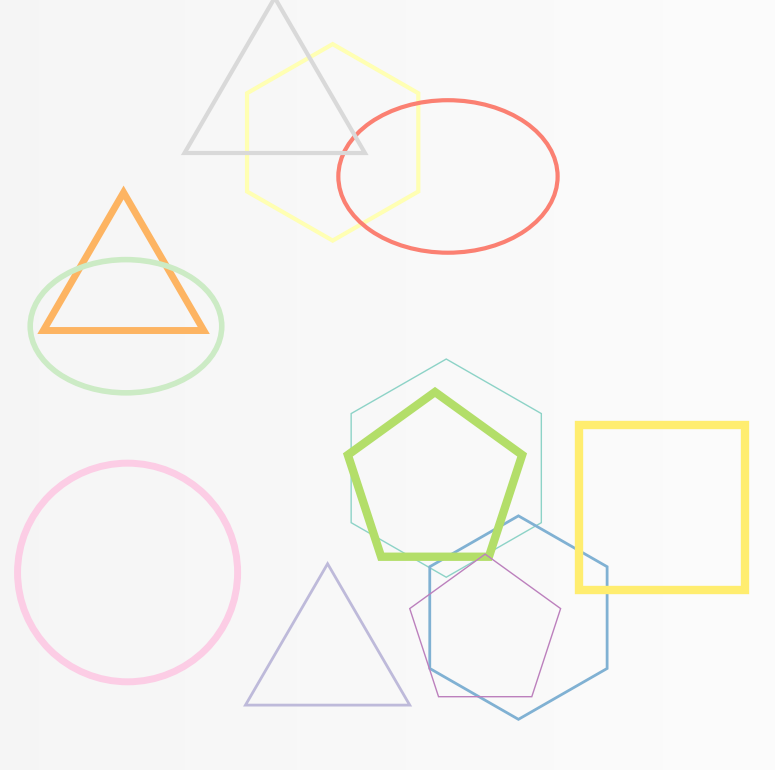[{"shape": "hexagon", "thickness": 0.5, "radius": 0.71, "center": [0.576, 0.392]}, {"shape": "hexagon", "thickness": 1.5, "radius": 0.64, "center": [0.429, 0.815]}, {"shape": "triangle", "thickness": 1, "radius": 0.61, "center": [0.423, 0.145]}, {"shape": "oval", "thickness": 1.5, "radius": 0.71, "center": [0.578, 0.771]}, {"shape": "hexagon", "thickness": 1, "radius": 0.66, "center": [0.669, 0.198]}, {"shape": "triangle", "thickness": 2.5, "radius": 0.6, "center": [0.159, 0.631]}, {"shape": "pentagon", "thickness": 3, "radius": 0.59, "center": [0.561, 0.373]}, {"shape": "circle", "thickness": 2.5, "radius": 0.71, "center": [0.165, 0.257]}, {"shape": "triangle", "thickness": 1.5, "radius": 0.67, "center": [0.354, 0.868]}, {"shape": "pentagon", "thickness": 0.5, "radius": 0.51, "center": [0.626, 0.178]}, {"shape": "oval", "thickness": 2, "radius": 0.62, "center": [0.163, 0.576]}, {"shape": "square", "thickness": 3, "radius": 0.54, "center": [0.855, 0.341]}]